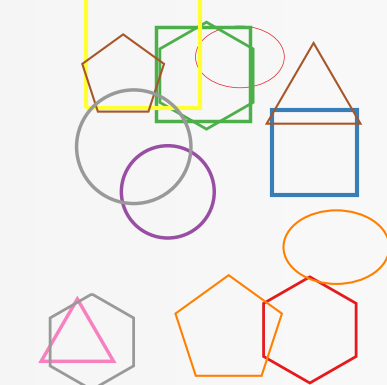[{"shape": "hexagon", "thickness": 2, "radius": 0.69, "center": [0.8, 0.143]}, {"shape": "oval", "thickness": 0.5, "radius": 0.57, "center": [0.619, 0.852]}, {"shape": "square", "thickness": 3, "radius": 0.55, "center": [0.811, 0.604]}, {"shape": "hexagon", "thickness": 2, "radius": 0.69, "center": [0.533, 0.804]}, {"shape": "square", "thickness": 2.5, "radius": 0.61, "center": [0.523, 0.808]}, {"shape": "circle", "thickness": 2.5, "radius": 0.6, "center": [0.433, 0.502]}, {"shape": "pentagon", "thickness": 1.5, "radius": 0.72, "center": [0.59, 0.141]}, {"shape": "oval", "thickness": 1.5, "radius": 0.68, "center": [0.868, 0.358]}, {"shape": "square", "thickness": 3, "radius": 0.73, "center": [0.37, 0.866]}, {"shape": "pentagon", "thickness": 1.5, "radius": 0.55, "center": [0.318, 0.8]}, {"shape": "triangle", "thickness": 1.5, "radius": 0.7, "center": [0.809, 0.749]}, {"shape": "triangle", "thickness": 2.5, "radius": 0.54, "center": [0.2, 0.115]}, {"shape": "circle", "thickness": 2.5, "radius": 0.74, "center": [0.345, 0.619]}, {"shape": "hexagon", "thickness": 2, "radius": 0.62, "center": [0.237, 0.112]}]